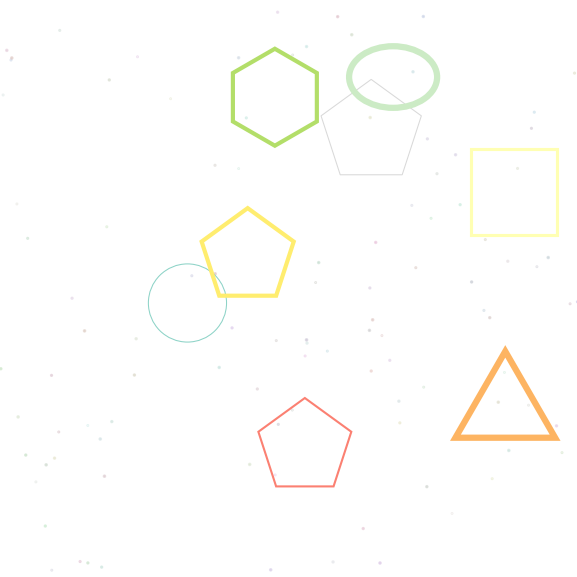[{"shape": "circle", "thickness": 0.5, "radius": 0.34, "center": [0.325, 0.474]}, {"shape": "square", "thickness": 1.5, "radius": 0.37, "center": [0.89, 0.667]}, {"shape": "pentagon", "thickness": 1, "radius": 0.42, "center": [0.528, 0.225]}, {"shape": "triangle", "thickness": 3, "radius": 0.5, "center": [0.875, 0.291]}, {"shape": "hexagon", "thickness": 2, "radius": 0.42, "center": [0.476, 0.831]}, {"shape": "pentagon", "thickness": 0.5, "radius": 0.46, "center": [0.643, 0.77]}, {"shape": "oval", "thickness": 3, "radius": 0.38, "center": [0.681, 0.866]}, {"shape": "pentagon", "thickness": 2, "radius": 0.42, "center": [0.429, 0.555]}]